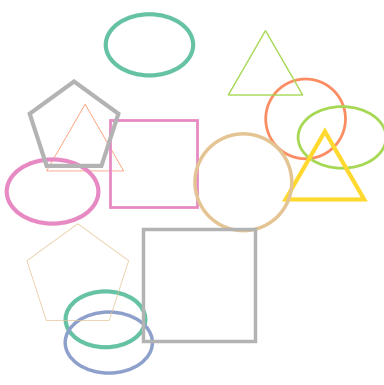[{"shape": "oval", "thickness": 3, "radius": 0.52, "center": [0.274, 0.171]}, {"shape": "oval", "thickness": 3, "radius": 0.57, "center": [0.388, 0.884]}, {"shape": "triangle", "thickness": 0.5, "radius": 0.58, "center": [0.221, 0.614]}, {"shape": "circle", "thickness": 2, "radius": 0.52, "center": [0.794, 0.691]}, {"shape": "oval", "thickness": 2.5, "radius": 0.57, "center": [0.283, 0.11]}, {"shape": "oval", "thickness": 3, "radius": 0.6, "center": [0.136, 0.503]}, {"shape": "square", "thickness": 2, "radius": 0.57, "center": [0.4, 0.576]}, {"shape": "oval", "thickness": 2, "radius": 0.57, "center": [0.889, 0.643]}, {"shape": "triangle", "thickness": 1, "radius": 0.56, "center": [0.69, 0.809]}, {"shape": "triangle", "thickness": 3, "radius": 0.59, "center": [0.844, 0.541]}, {"shape": "pentagon", "thickness": 0.5, "radius": 0.69, "center": [0.202, 0.28]}, {"shape": "circle", "thickness": 2.5, "radius": 0.63, "center": [0.632, 0.527]}, {"shape": "pentagon", "thickness": 3, "radius": 0.61, "center": [0.192, 0.667]}, {"shape": "square", "thickness": 2.5, "radius": 0.73, "center": [0.517, 0.259]}]